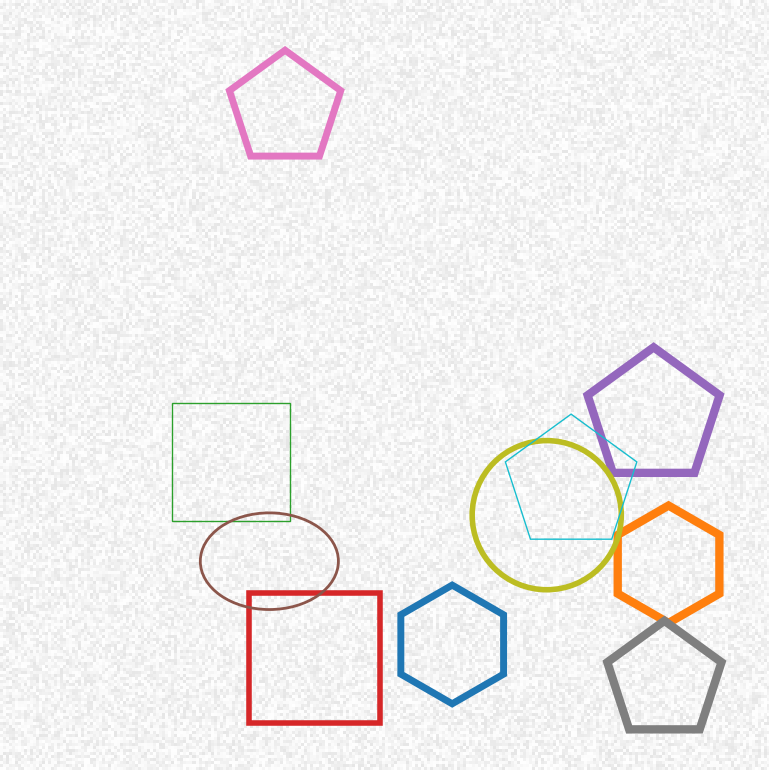[{"shape": "hexagon", "thickness": 2.5, "radius": 0.39, "center": [0.587, 0.163]}, {"shape": "hexagon", "thickness": 3, "radius": 0.38, "center": [0.868, 0.267]}, {"shape": "square", "thickness": 0.5, "radius": 0.38, "center": [0.3, 0.4]}, {"shape": "square", "thickness": 2, "radius": 0.42, "center": [0.408, 0.145]}, {"shape": "pentagon", "thickness": 3, "radius": 0.45, "center": [0.849, 0.459]}, {"shape": "oval", "thickness": 1, "radius": 0.45, "center": [0.35, 0.271]}, {"shape": "pentagon", "thickness": 2.5, "radius": 0.38, "center": [0.37, 0.859]}, {"shape": "pentagon", "thickness": 3, "radius": 0.39, "center": [0.863, 0.116]}, {"shape": "circle", "thickness": 2, "radius": 0.48, "center": [0.71, 0.331]}, {"shape": "pentagon", "thickness": 0.5, "radius": 0.45, "center": [0.742, 0.372]}]